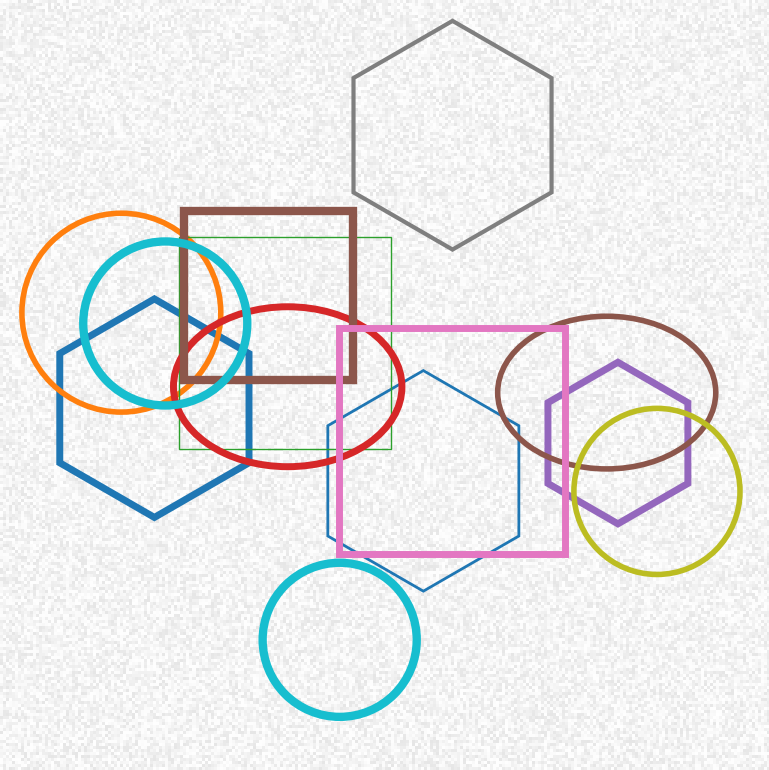[{"shape": "hexagon", "thickness": 1, "radius": 0.72, "center": [0.55, 0.375]}, {"shape": "hexagon", "thickness": 2.5, "radius": 0.71, "center": [0.201, 0.47]}, {"shape": "circle", "thickness": 2, "radius": 0.65, "center": [0.158, 0.594]}, {"shape": "square", "thickness": 0.5, "radius": 0.69, "center": [0.37, 0.555]}, {"shape": "oval", "thickness": 2.5, "radius": 0.74, "center": [0.374, 0.498]}, {"shape": "hexagon", "thickness": 2.5, "radius": 0.52, "center": [0.802, 0.425]}, {"shape": "oval", "thickness": 2, "radius": 0.71, "center": [0.788, 0.49]}, {"shape": "square", "thickness": 3, "radius": 0.55, "center": [0.349, 0.616]}, {"shape": "square", "thickness": 2.5, "radius": 0.73, "center": [0.587, 0.427]}, {"shape": "hexagon", "thickness": 1.5, "radius": 0.74, "center": [0.588, 0.824]}, {"shape": "circle", "thickness": 2, "radius": 0.54, "center": [0.853, 0.362]}, {"shape": "circle", "thickness": 3, "radius": 0.53, "center": [0.215, 0.58]}, {"shape": "circle", "thickness": 3, "radius": 0.5, "center": [0.441, 0.169]}]